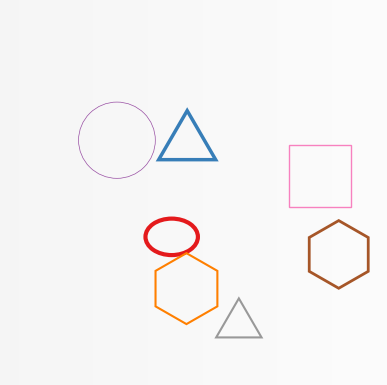[{"shape": "oval", "thickness": 3, "radius": 0.34, "center": [0.443, 0.385]}, {"shape": "triangle", "thickness": 2.5, "radius": 0.42, "center": [0.483, 0.628]}, {"shape": "circle", "thickness": 0.5, "radius": 0.5, "center": [0.302, 0.636]}, {"shape": "hexagon", "thickness": 1.5, "radius": 0.46, "center": [0.481, 0.25]}, {"shape": "hexagon", "thickness": 2, "radius": 0.44, "center": [0.874, 0.339]}, {"shape": "square", "thickness": 1, "radius": 0.4, "center": [0.827, 0.544]}, {"shape": "triangle", "thickness": 1.5, "radius": 0.34, "center": [0.616, 0.157]}]